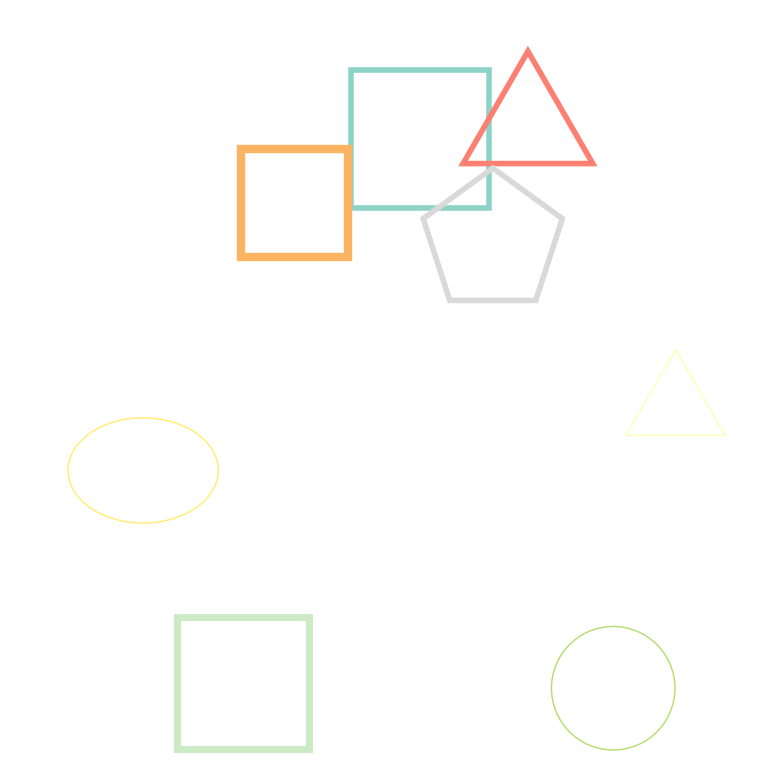[{"shape": "square", "thickness": 2, "radius": 0.45, "center": [0.545, 0.82]}, {"shape": "triangle", "thickness": 0.5, "radius": 0.37, "center": [0.878, 0.472]}, {"shape": "triangle", "thickness": 2, "radius": 0.49, "center": [0.686, 0.836]}, {"shape": "square", "thickness": 3, "radius": 0.35, "center": [0.382, 0.736]}, {"shape": "circle", "thickness": 0.5, "radius": 0.4, "center": [0.796, 0.106]}, {"shape": "pentagon", "thickness": 2, "radius": 0.47, "center": [0.64, 0.687]}, {"shape": "square", "thickness": 2.5, "radius": 0.43, "center": [0.315, 0.112]}, {"shape": "oval", "thickness": 0.5, "radius": 0.49, "center": [0.186, 0.389]}]